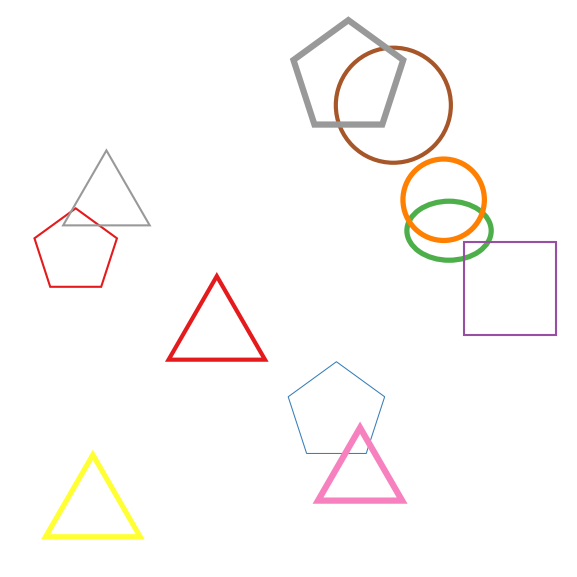[{"shape": "triangle", "thickness": 2, "radius": 0.48, "center": [0.375, 0.425]}, {"shape": "pentagon", "thickness": 1, "radius": 0.38, "center": [0.131, 0.563]}, {"shape": "pentagon", "thickness": 0.5, "radius": 0.44, "center": [0.583, 0.285]}, {"shape": "oval", "thickness": 2.5, "radius": 0.36, "center": [0.778, 0.6]}, {"shape": "square", "thickness": 1, "radius": 0.4, "center": [0.883, 0.499]}, {"shape": "circle", "thickness": 2.5, "radius": 0.35, "center": [0.768, 0.653]}, {"shape": "triangle", "thickness": 2.5, "radius": 0.47, "center": [0.161, 0.117]}, {"shape": "circle", "thickness": 2, "radius": 0.5, "center": [0.681, 0.817]}, {"shape": "triangle", "thickness": 3, "radius": 0.42, "center": [0.624, 0.174]}, {"shape": "triangle", "thickness": 1, "radius": 0.43, "center": [0.184, 0.652]}, {"shape": "pentagon", "thickness": 3, "radius": 0.5, "center": [0.603, 0.864]}]